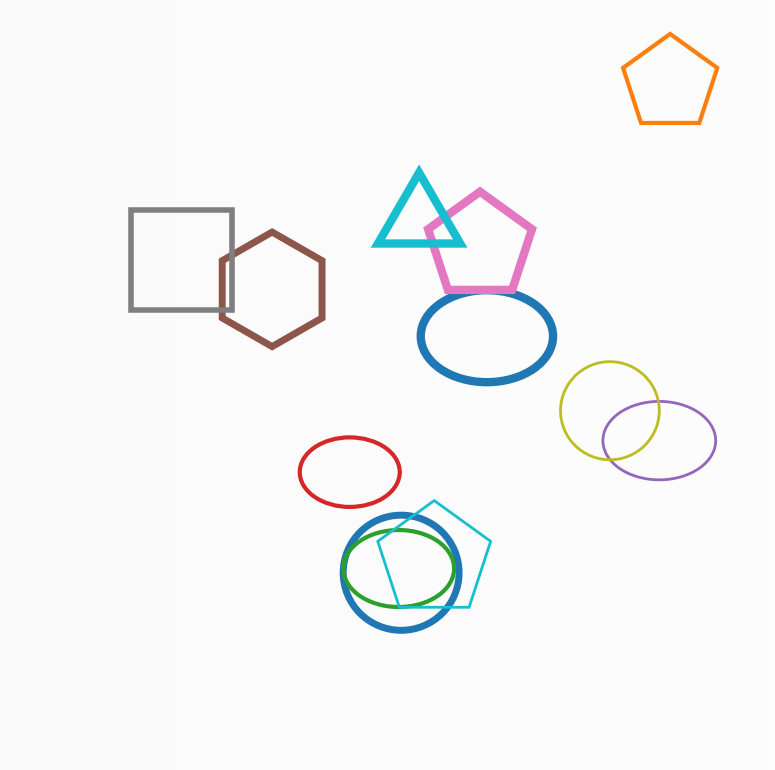[{"shape": "oval", "thickness": 3, "radius": 0.43, "center": [0.628, 0.563]}, {"shape": "circle", "thickness": 2.5, "radius": 0.37, "center": [0.518, 0.256]}, {"shape": "pentagon", "thickness": 1.5, "radius": 0.32, "center": [0.865, 0.892]}, {"shape": "oval", "thickness": 1.5, "radius": 0.36, "center": [0.514, 0.262]}, {"shape": "oval", "thickness": 1.5, "radius": 0.32, "center": [0.451, 0.387]}, {"shape": "oval", "thickness": 1, "radius": 0.36, "center": [0.851, 0.428]}, {"shape": "hexagon", "thickness": 2.5, "radius": 0.37, "center": [0.351, 0.624]}, {"shape": "pentagon", "thickness": 3, "radius": 0.35, "center": [0.619, 0.681]}, {"shape": "square", "thickness": 2, "radius": 0.33, "center": [0.235, 0.662]}, {"shape": "circle", "thickness": 1, "radius": 0.32, "center": [0.787, 0.467]}, {"shape": "pentagon", "thickness": 1, "radius": 0.38, "center": [0.56, 0.273]}, {"shape": "triangle", "thickness": 3, "radius": 0.31, "center": [0.541, 0.714]}]